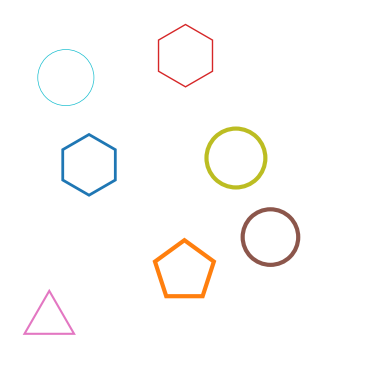[{"shape": "hexagon", "thickness": 2, "radius": 0.39, "center": [0.231, 0.572]}, {"shape": "pentagon", "thickness": 3, "radius": 0.4, "center": [0.479, 0.296]}, {"shape": "hexagon", "thickness": 1, "radius": 0.4, "center": [0.482, 0.855]}, {"shape": "circle", "thickness": 3, "radius": 0.36, "center": [0.702, 0.384]}, {"shape": "triangle", "thickness": 1.5, "radius": 0.37, "center": [0.128, 0.17]}, {"shape": "circle", "thickness": 3, "radius": 0.38, "center": [0.613, 0.59]}, {"shape": "circle", "thickness": 0.5, "radius": 0.36, "center": [0.171, 0.799]}]